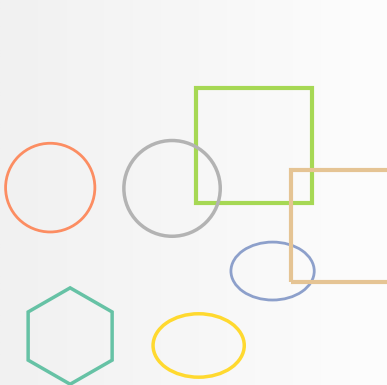[{"shape": "hexagon", "thickness": 2.5, "radius": 0.63, "center": [0.181, 0.127]}, {"shape": "circle", "thickness": 2, "radius": 0.58, "center": [0.13, 0.513]}, {"shape": "oval", "thickness": 2, "radius": 0.54, "center": [0.703, 0.296]}, {"shape": "square", "thickness": 3, "radius": 0.75, "center": [0.656, 0.621]}, {"shape": "oval", "thickness": 2.5, "radius": 0.59, "center": [0.513, 0.103]}, {"shape": "square", "thickness": 3, "radius": 0.73, "center": [0.897, 0.413]}, {"shape": "circle", "thickness": 2.5, "radius": 0.62, "center": [0.444, 0.511]}]